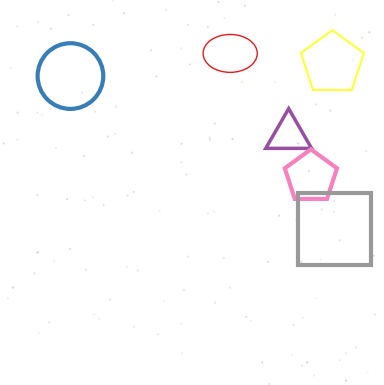[{"shape": "oval", "thickness": 1, "radius": 0.35, "center": [0.598, 0.861]}, {"shape": "circle", "thickness": 3, "radius": 0.43, "center": [0.183, 0.802]}, {"shape": "triangle", "thickness": 2.5, "radius": 0.34, "center": [0.75, 0.649]}, {"shape": "pentagon", "thickness": 1.5, "radius": 0.43, "center": [0.863, 0.836]}, {"shape": "pentagon", "thickness": 3, "radius": 0.36, "center": [0.808, 0.541]}, {"shape": "square", "thickness": 3, "radius": 0.47, "center": [0.869, 0.405]}]